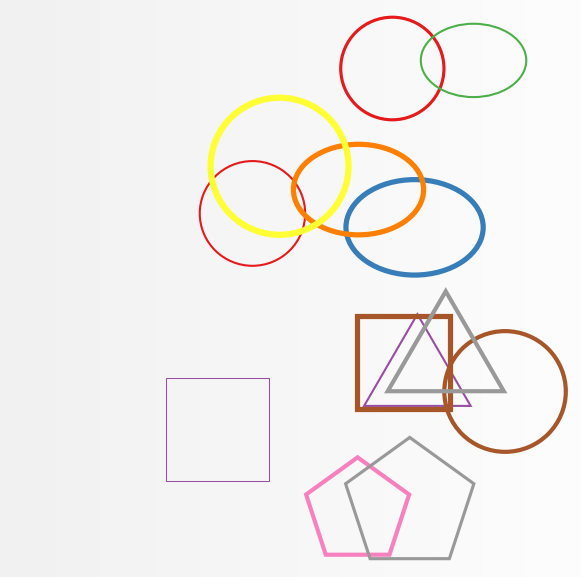[{"shape": "circle", "thickness": 1.5, "radius": 0.44, "center": [0.675, 0.881]}, {"shape": "circle", "thickness": 1, "radius": 0.45, "center": [0.434, 0.63]}, {"shape": "oval", "thickness": 2.5, "radius": 0.59, "center": [0.713, 0.605]}, {"shape": "oval", "thickness": 1, "radius": 0.45, "center": [0.815, 0.895]}, {"shape": "triangle", "thickness": 1, "radius": 0.53, "center": [0.718, 0.349]}, {"shape": "square", "thickness": 0.5, "radius": 0.44, "center": [0.374, 0.255]}, {"shape": "oval", "thickness": 2.5, "radius": 0.56, "center": [0.617, 0.671]}, {"shape": "circle", "thickness": 3, "radius": 0.59, "center": [0.481, 0.711]}, {"shape": "circle", "thickness": 2, "radius": 0.52, "center": [0.869, 0.321]}, {"shape": "square", "thickness": 2.5, "radius": 0.4, "center": [0.694, 0.371]}, {"shape": "pentagon", "thickness": 2, "radius": 0.47, "center": [0.615, 0.114]}, {"shape": "triangle", "thickness": 2, "radius": 0.58, "center": [0.767, 0.379]}, {"shape": "pentagon", "thickness": 1.5, "radius": 0.58, "center": [0.705, 0.126]}]